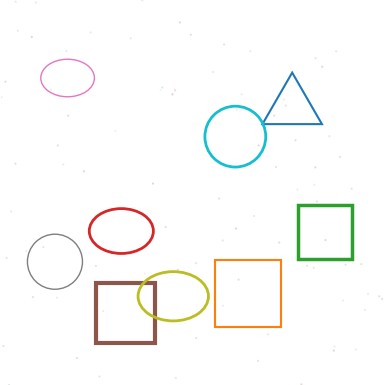[{"shape": "triangle", "thickness": 1.5, "radius": 0.45, "center": [0.759, 0.722]}, {"shape": "square", "thickness": 1.5, "radius": 0.43, "center": [0.644, 0.238]}, {"shape": "square", "thickness": 2.5, "radius": 0.35, "center": [0.844, 0.397]}, {"shape": "oval", "thickness": 2, "radius": 0.42, "center": [0.315, 0.4]}, {"shape": "square", "thickness": 3, "radius": 0.39, "center": [0.327, 0.186]}, {"shape": "oval", "thickness": 1, "radius": 0.35, "center": [0.176, 0.797]}, {"shape": "circle", "thickness": 1, "radius": 0.36, "center": [0.143, 0.32]}, {"shape": "oval", "thickness": 2, "radius": 0.46, "center": [0.45, 0.23]}, {"shape": "circle", "thickness": 2, "radius": 0.4, "center": [0.611, 0.645]}]